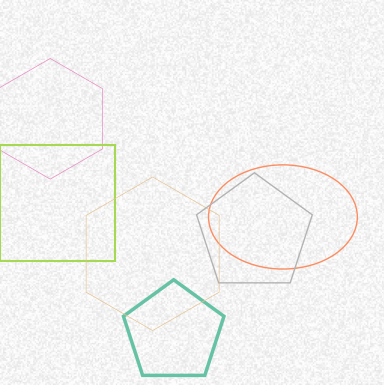[{"shape": "pentagon", "thickness": 2.5, "radius": 0.69, "center": [0.451, 0.136]}, {"shape": "oval", "thickness": 1, "radius": 0.97, "center": [0.735, 0.436]}, {"shape": "hexagon", "thickness": 0.5, "radius": 0.78, "center": [0.13, 0.691]}, {"shape": "square", "thickness": 1.5, "radius": 0.75, "center": [0.149, 0.473]}, {"shape": "hexagon", "thickness": 0.5, "radius": 1.0, "center": [0.397, 0.341]}, {"shape": "pentagon", "thickness": 1, "radius": 0.79, "center": [0.661, 0.393]}]